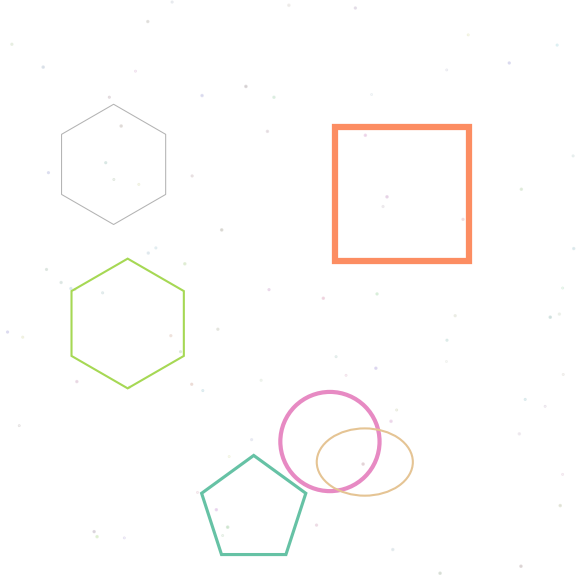[{"shape": "pentagon", "thickness": 1.5, "radius": 0.47, "center": [0.439, 0.116]}, {"shape": "square", "thickness": 3, "radius": 0.58, "center": [0.696, 0.663]}, {"shape": "circle", "thickness": 2, "radius": 0.43, "center": [0.571, 0.235]}, {"shape": "hexagon", "thickness": 1, "radius": 0.56, "center": [0.221, 0.439]}, {"shape": "oval", "thickness": 1, "radius": 0.42, "center": [0.632, 0.199]}, {"shape": "hexagon", "thickness": 0.5, "radius": 0.52, "center": [0.197, 0.714]}]